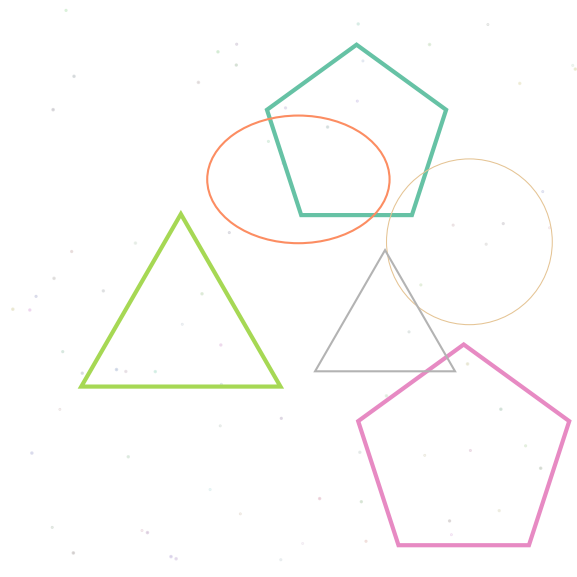[{"shape": "pentagon", "thickness": 2, "radius": 0.82, "center": [0.617, 0.759]}, {"shape": "oval", "thickness": 1, "radius": 0.79, "center": [0.517, 0.689]}, {"shape": "pentagon", "thickness": 2, "radius": 0.96, "center": [0.803, 0.21]}, {"shape": "triangle", "thickness": 2, "radius": 1.0, "center": [0.313, 0.429]}, {"shape": "circle", "thickness": 0.5, "radius": 0.72, "center": [0.813, 0.58]}, {"shape": "triangle", "thickness": 1, "radius": 0.7, "center": [0.667, 0.426]}]